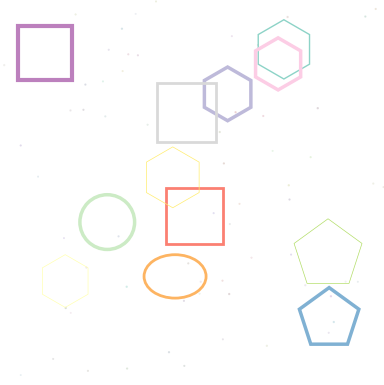[{"shape": "hexagon", "thickness": 1, "radius": 0.38, "center": [0.737, 0.872]}, {"shape": "hexagon", "thickness": 0.5, "radius": 0.34, "center": [0.169, 0.27]}, {"shape": "hexagon", "thickness": 2.5, "radius": 0.35, "center": [0.591, 0.756]}, {"shape": "square", "thickness": 2, "radius": 0.36, "center": [0.505, 0.439]}, {"shape": "pentagon", "thickness": 2.5, "radius": 0.41, "center": [0.855, 0.172]}, {"shape": "oval", "thickness": 2, "radius": 0.4, "center": [0.455, 0.282]}, {"shape": "pentagon", "thickness": 0.5, "radius": 0.46, "center": [0.852, 0.339]}, {"shape": "hexagon", "thickness": 2.5, "radius": 0.34, "center": [0.722, 0.834]}, {"shape": "square", "thickness": 2, "radius": 0.39, "center": [0.484, 0.707]}, {"shape": "square", "thickness": 3, "radius": 0.35, "center": [0.116, 0.863]}, {"shape": "circle", "thickness": 2.5, "radius": 0.36, "center": [0.279, 0.423]}, {"shape": "hexagon", "thickness": 0.5, "radius": 0.4, "center": [0.449, 0.539]}]